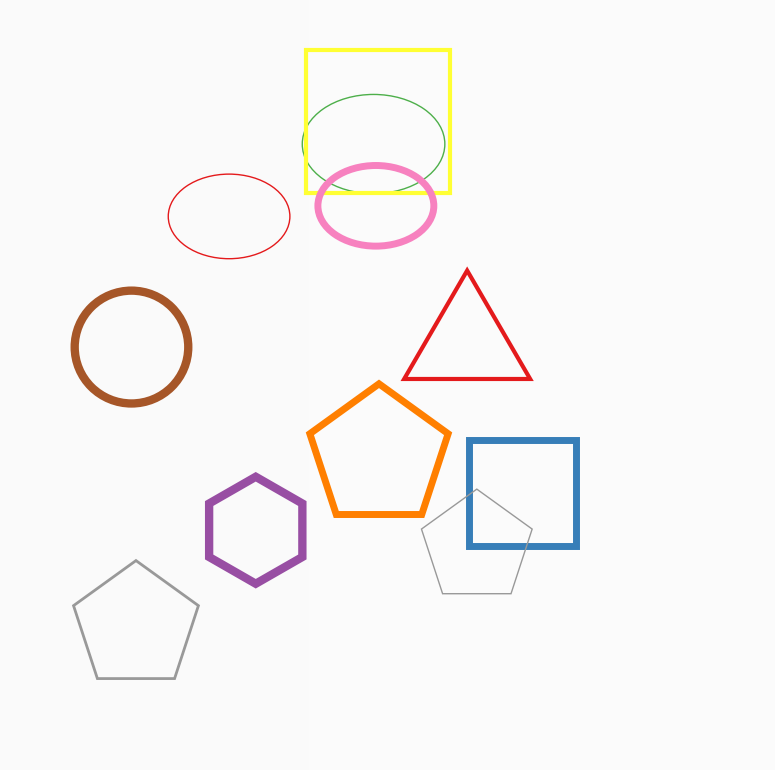[{"shape": "oval", "thickness": 0.5, "radius": 0.39, "center": [0.296, 0.719]}, {"shape": "triangle", "thickness": 1.5, "radius": 0.47, "center": [0.603, 0.555]}, {"shape": "square", "thickness": 2.5, "radius": 0.34, "center": [0.674, 0.36]}, {"shape": "oval", "thickness": 0.5, "radius": 0.46, "center": [0.482, 0.813]}, {"shape": "hexagon", "thickness": 3, "radius": 0.35, "center": [0.33, 0.311]}, {"shape": "pentagon", "thickness": 2.5, "radius": 0.47, "center": [0.489, 0.408]}, {"shape": "square", "thickness": 1.5, "radius": 0.46, "center": [0.487, 0.843]}, {"shape": "circle", "thickness": 3, "radius": 0.37, "center": [0.17, 0.549]}, {"shape": "oval", "thickness": 2.5, "radius": 0.37, "center": [0.485, 0.733]}, {"shape": "pentagon", "thickness": 1, "radius": 0.42, "center": [0.175, 0.187]}, {"shape": "pentagon", "thickness": 0.5, "radius": 0.38, "center": [0.615, 0.29]}]